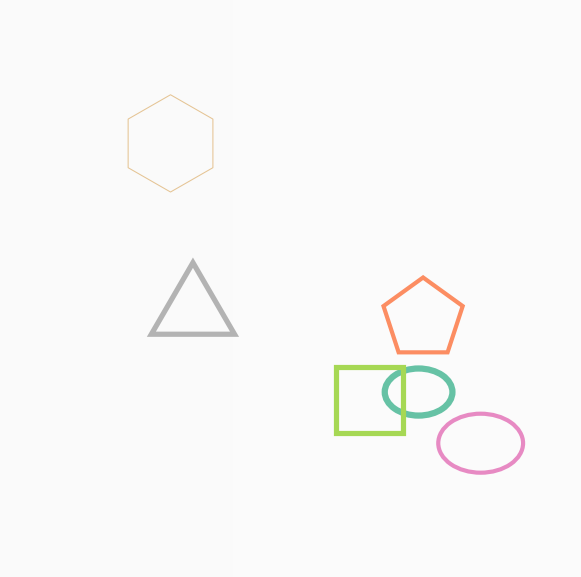[{"shape": "oval", "thickness": 3, "radius": 0.29, "center": [0.72, 0.32]}, {"shape": "pentagon", "thickness": 2, "radius": 0.36, "center": [0.728, 0.447]}, {"shape": "oval", "thickness": 2, "radius": 0.36, "center": [0.827, 0.232]}, {"shape": "square", "thickness": 2.5, "radius": 0.29, "center": [0.636, 0.307]}, {"shape": "hexagon", "thickness": 0.5, "radius": 0.42, "center": [0.293, 0.751]}, {"shape": "triangle", "thickness": 2.5, "radius": 0.41, "center": [0.332, 0.462]}]